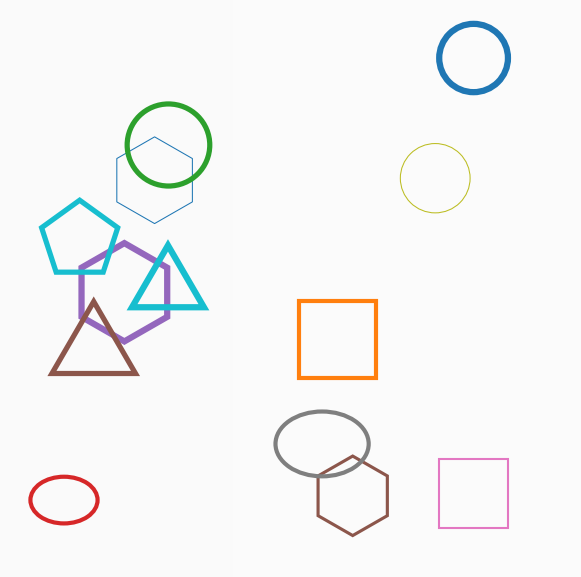[{"shape": "hexagon", "thickness": 0.5, "radius": 0.38, "center": [0.266, 0.687]}, {"shape": "circle", "thickness": 3, "radius": 0.3, "center": [0.815, 0.899]}, {"shape": "square", "thickness": 2, "radius": 0.33, "center": [0.581, 0.411]}, {"shape": "circle", "thickness": 2.5, "radius": 0.36, "center": [0.29, 0.748]}, {"shape": "oval", "thickness": 2, "radius": 0.29, "center": [0.11, 0.133]}, {"shape": "hexagon", "thickness": 3, "radius": 0.43, "center": [0.214, 0.493]}, {"shape": "triangle", "thickness": 2.5, "radius": 0.42, "center": [0.161, 0.394]}, {"shape": "hexagon", "thickness": 1.5, "radius": 0.34, "center": [0.607, 0.141]}, {"shape": "square", "thickness": 1, "radius": 0.3, "center": [0.814, 0.144]}, {"shape": "oval", "thickness": 2, "radius": 0.4, "center": [0.554, 0.23]}, {"shape": "circle", "thickness": 0.5, "radius": 0.3, "center": [0.749, 0.691]}, {"shape": "pentagon", "thickness": 2.5, "radius": 0.34, "center": [0.137, 0.584]}, {"shape": "triangle", "thickness": 3, "radius": 0.36, "center": [0.289, 0.503]}]